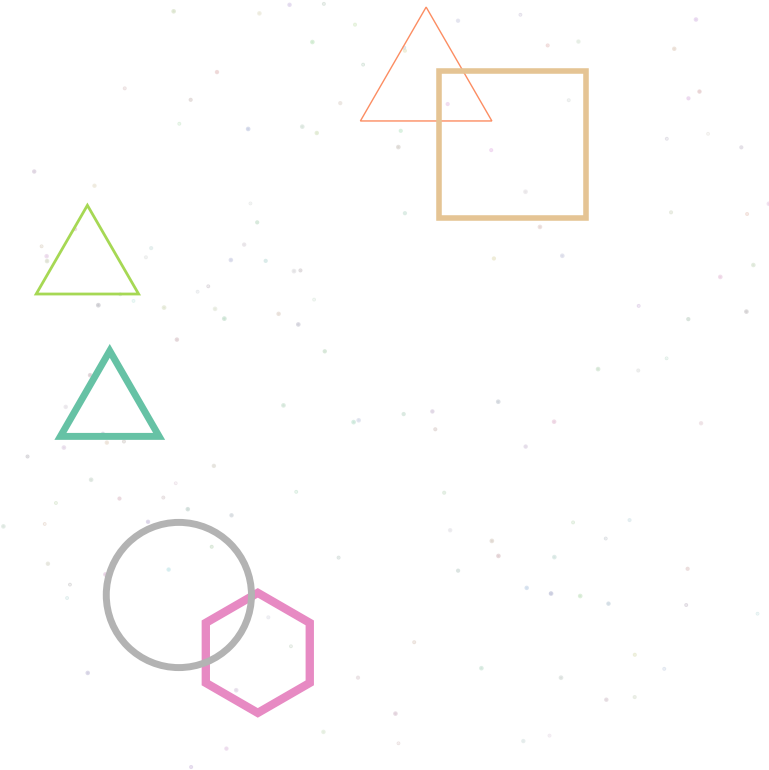[{"shape": "triangle", "thickness": 2.5, "radius": 0.37, "center": [0.143, 0.47]}, {"shape": "triangle", "thickness": 0.5, "radius": 0.49, "center": [0.553, 0.892]}, {"shape": "hexagon", "thickness": 3, "radius": 0.39, "center": [0.335, 0.152]}, {"shape": "triangle", "thickness": 1, "radius": 0.38, "center": [0.114, 0.657]}, {"shape": "square", "thickness": 2, "radius": 0.48, "center": [0.666, 0.813]}, {"shape": "circle", "thickness": 2.5, "radius": 0.47, "center": [0.232, 0.227]}]